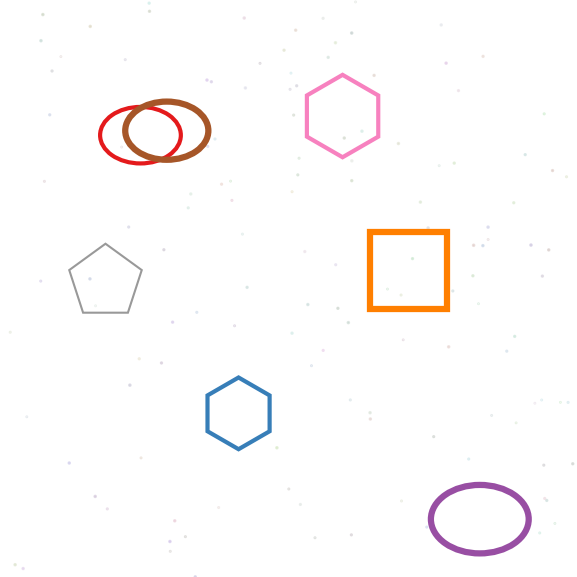[{"shape": "oval", "thickness": 2, "radius": 0.35, "center": [0.243, 0.765]}, {"shape": "hexagon", "thickness": 2, "radius": 0.31, "center": [0.413, 0.283]}, {"shape": "oval", "thickness": 3, "radius": 0.42, "center": [0.831, 0.1]}, {"shape": "square", "thickness": 3, "radius": 0.33, "center": [0.707, 0.531]}, {"shape": "oval", "thickness": 3, "radius": 0.36, "center": [0.289, 0.773]}, {"shape": "hexagon", "thickness": 2, "radius": 0.36, "center": [0.593, 0.798]}, {"shape": "pentagon", "thickness": 1, "radius": 0.33, "center": [0.183, 0.511]}]